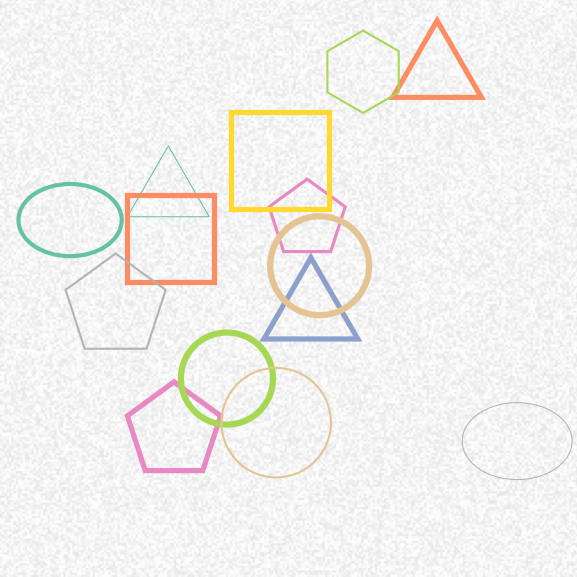[{"shape": "triangle", "thickness": 0.5, "radius": 0.41, "center": [0.291, 0.665]}, {"shape": "oval", "thickness": 2, "radius": 0.45, "center": [0.121, 0.618]}, {"shape": "square", "thickness": 2.5, "radius": 0.38, "center": [0.295, 0.586]}, {"shape": "triangle", "thickness": 2.5, "radius": 0.44, "center": [0.757, 0.875]}, {"shape": "triangle", "thickness": 2.5, "radius": 0.47, "center": [0.538, 0.459]}, {"shape": "pentagon", "thickness": 2.5, "radius": 0.42, "center": [0.301, 0.253]}, {"shape": "pentagon", "thickness": 1.5, "radius": 0.35, "center": [0.532, 0.62]}, {"shape": "hexagon", "thickness": 1, "radius": 0.36, "center": [0.629, 0.875]}, {"shape": "circle", "thickness": 3, "radius": 0.4, "center": [0.393, 0.344]}, {"shape": "square", "thickness": 2.5, "radius": 0.42, "center": [0.485, 0.722]}, {"shape": "circle", "thickness": 1, "radius": 0.47, "center": [0.478, 0.267]}, {"shape": "circle", "thickness": 3, "radius": 0.43, "center": [0.553, 0.539]}, {"shape": "pentagon", "thickness": 1, "radius": 0.46, "center": [0.2, 0.469]}, {"shape": "oval", "thickness": 0.5, "radius": 0.48, "center": [0.896, 0.235]}]